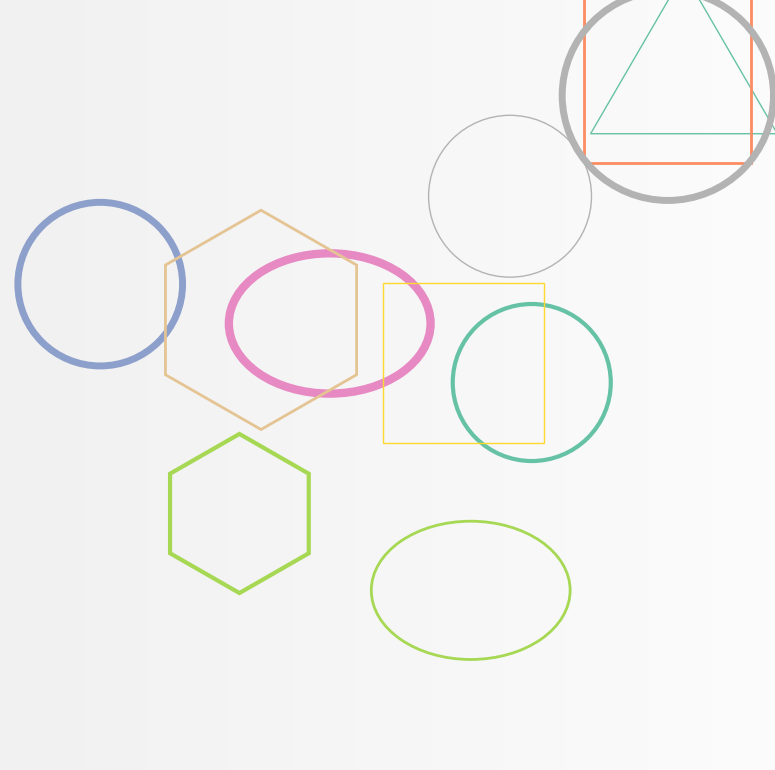[{"shape": "circle", "thickness": 1.5, "radius": 0.51, "center": [0.686, 0.503]}, {"shape": "triangle", "thickness": 0.5, "radius": 0.7, "center": [0.883, 0.896]}, {"shape": "square", "thickness": 1, "radius": 0.54, "center": [0.861, 0.895]}, {"shape": "circle", "thickness": 2.5, "radius": 0.53, "center": [0.129, 0.631]}, {"shape": "oval", "thickness": 3, "radius": 0.65, "center": [0.425, 0.58]}, {"shape": "oval", "thickness": 1, "radius": 0.64, "center": [0.607, 0.233]}, {"shape": "hexagon", "thickness": 1.5, "radius": 0.52, "center": [0.309, 0.333]}, {"shape": "square", "thickness": 0.5, "radius": 0.52, "center": [0.598, 0.528]}, {"shape": "hexagon", "thickness": 1, "radius": 0.71, "center": [0.337, 0.585]}, {"shape": "circle", "thickness": 2.5, "radius": 0.68, "center": [0.862, 0.876]}, {"shape": "circle", "thickness": 0.5, "radius": 0.53, "center": [0.658, 0.745]}]